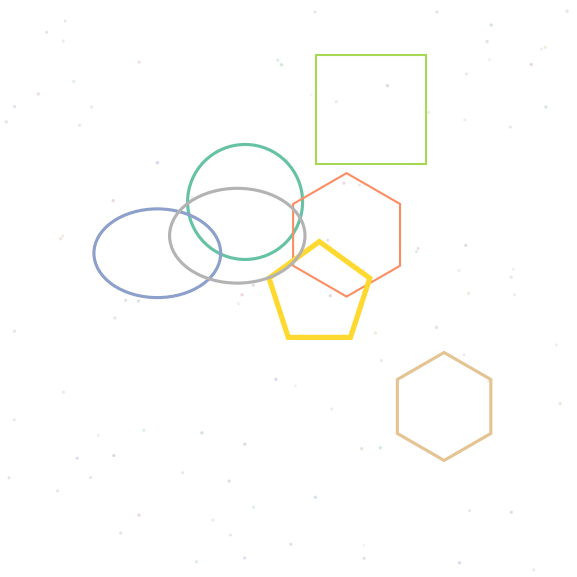[{"shape": "circle", "thickness": 1.5, "radius": 0.5, "center": [0.424, 0.649]}, {"shape": "hexagon", "thickness": 1, "radius": 0.53, "center": [0.6, 0.592]}, {"shape": "oval", "thickness": 1.5, "radius": 0.55, "center": [0.272, 0.561]}, {"shape": "square", "thickness": 1, "radius": 0.47, "center": [0.643, 0.81]}, {"shape": "pentagon", "thickness": 2.5, "radius": 0.46, "center": [0.553, 0.489]}, {"shape": "hexagon", "thickness": 1.5, "radius": 0.47, "center": [0.769, 0.295]}, {"shape": "oval", "thickness": 1.5, "radius": 0.59, "center": [0.411, 0.591]}]